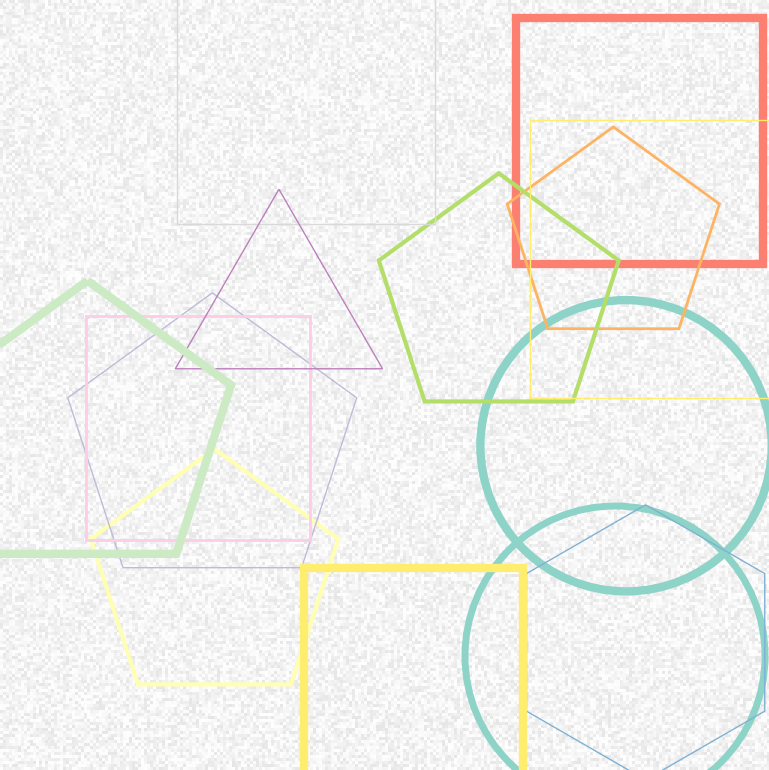[{"shape": "circle", "thickness": 2.5, "radius": 0.97, "center": [0.799, 0.148]}, {"shape": "circle", "thickness": 3, "radius": 0.95, "center": [0.813, 0.421]}, {"shape": "pentagon", "thickness": 1.5, "radius": 0.85, "center": [0.279, 0.248]}, {"shape": "pentagon", "thickness": 0.5, "radius": 0.99, "center": [0.276, 0.422]}, {"shape": "square", "thickness": 3, "radius": 0.8, "center": [0.83, 0.817]}, {"shape": "hexagon", "thickness": 0.5, "radius": 0.89, "center": [0.838, 0.166]}, {"shape": "pentagon", "thickness": 1, "radius": 0.72, "center": [0.797, 0.69]}, {"shape": "pentagon", "thickness": 1.5, "radius": 0.82, "center": [0.648, 0.611]}, {"shape": "square", "thickness": 1, "radius": 0.73, "center": [0.257, 0.444]}, {"shape": "square", "thickness": 0.5, "radius": 0.84, "center": [0.398, 0.877]}, {"shape": "triangle", "thickness": 0.5, "radius": 0.78, "center": [0.362, 0.599]}, {"shape": "pentagon", "thickness": 3, "radius": 0.98, "center": [0.114, 0.439]}, {"shape": "square", "thickness": 0.5, "radius": 0.9, "center": [0.869, 0.663]}, {"shape": "square", "thickness": 3, "radius": 0.71, "center": [0.537, 0.121]}]